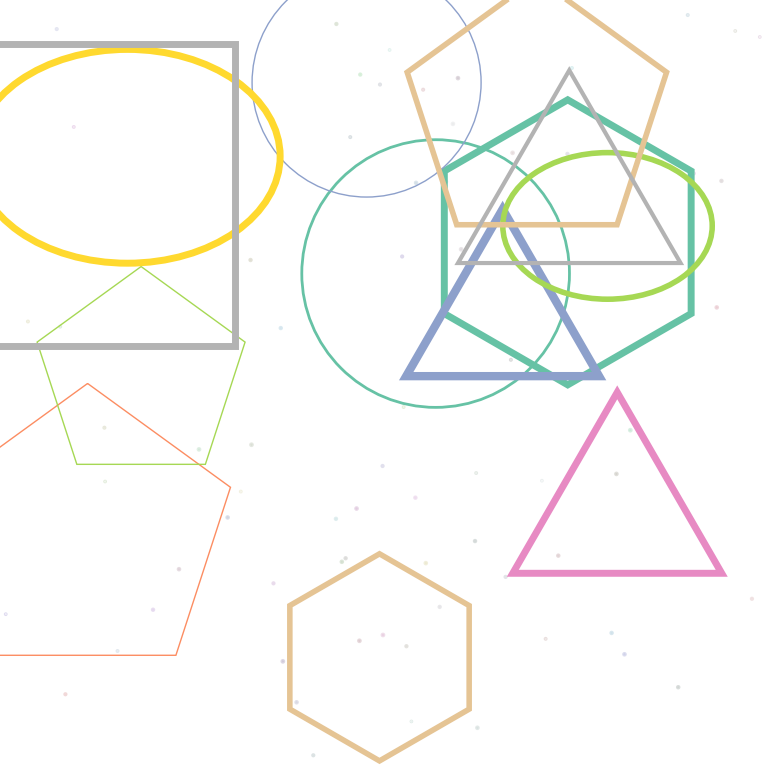[{"shape": "hexagon", "thickness": 2.5, "radius": 0.93, "center": [0.737, 0.685]}, {"shape": "circle", "thickness": 1, "radius": 0.87, "center": [0.566, 0.645]}, {"shape": "pentagon", "thickness": 0.5, "radius": 0.98, "center": [0.114, 0.307]}, {"shape": "triangle", "thickness": 3, "radius": 0.72, "center": [0.653, 0.584]}, {"shape": "circle", "thickness": 0.5, "radius": 0.74, "center": [0.476, 0.893]}, {"shape": "triangle", "thickness": 2.5, "radius": 0.78, "center": [0.802, 0.334]}, {"shape": "pentagon", "thickness": 0.5, "radius": 0.71, "center": [0.183, 0.512]}, {"shape": "oval", "thickness": 2, "radius": 0.68, "center": [0.789, 0.707]}, {"shape": "oval", "thickness": 2.5, "radius": 0.99, "center": [0.165, 0.797]}, {"shape": "hexagon", "thickness": 2, "radius": 0.67, "center": [0.493, 0.146]}, {"shape": "pentagon", "thickness": 2, "radius": 0.89, "center": [0.697, 0.851]}, {"shape": "square", "thickness": 2.5, "radius": 0.98, "center": [0.109, 0.747]}, {"shape": "triangle", "thickness": 1.5, "radius": 0.83, "center": [0.739, 0.742]}]